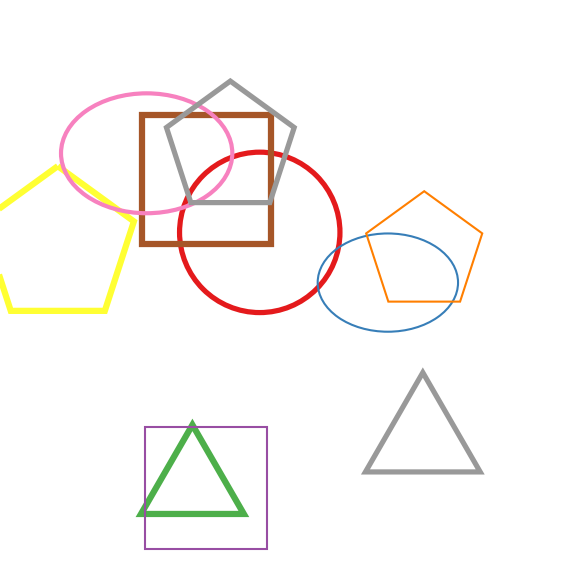[{"shape": "circle", "thickness": 2.5, "radius": 0.69, "center": [0.45, 0.597]}, {"shape": "oval", "thickness": 1, "radius": 0.61, "center": [0.672, 0.51]}, {"shape": "triangle", "thickness": 3, "radius": 0.51, "center": [0.333, 0.161]}, {"shape": "square", "thickness": 1, "radius": 0.53, "center": [0.357, 0.155]}, {"shape": "pentagon", "thickness": 1, "radius": 0.53, "center": [0.735, 0.562]}, {"shape": "pentagon", "thickness": 3, "radius": 0.69, "center": [0.1, 0.573]}, {"shape": "square", "thickness": 3, "radius": 0.56, "center": [0.357, 0.689]}, {"shape": "oval", "thickness": 2, "radius": 0.74, "center": [0.254, 0.734]}, {"shape": "pentagon", "thickness": 2.5, "radius": 0.58, "center": [0.399, 0.742]}, {"shape": "triangle", "thickness": 2.5, "radius": 0.57, "center": [0.732, 0.239]}]